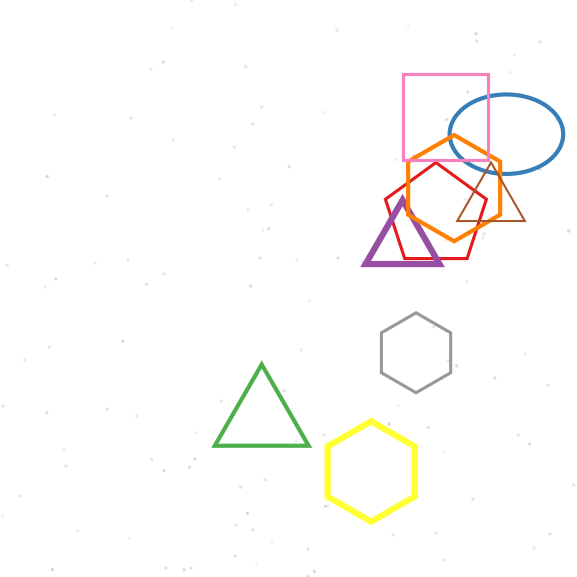[{"shape": "pentagon", "thickness": 1.5, "radius": 0.46, "center": [0.755, 0.626]}, {"shape": "oval", "thickness": 2, "radius": 0.49, "center": [0.877, 0.767]}, {"shape": "triangle", "thickness": 2, "radius": 0.47, "center": [0.453, 0.274]}, {"shape": "triangle", "thickness": 3, "radius": 0.37, "center": [0.697, 0.579]}, {"shape": "hexagon", "thickness": 2, "radius": 0.46, "center": [0.786, 0.673]}, {"shape": "hexagon", "thickness": 3, "radius": 0.43, "center": [0.643, 0.183]}, {"shape": "triangle", "thickness": 1, "radius": 0.34, "center": [0.85, 0.65]}, {"shape": "square", "thickness": 1.5, "radius": 0.37, "center": [0.771, 0.797]}, {"shape": "hexagon", "thickness": 1.5, "radius": 0.35, "center": [0.72, 0.388]}]